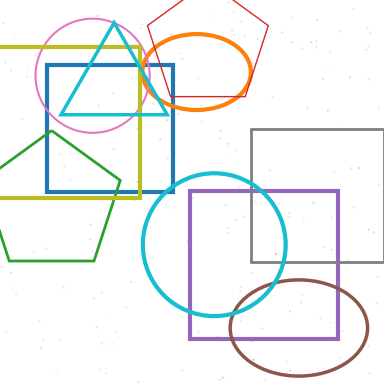[{"shape": "square", "thickness": 3, "radius": 0.82, "center": [0.285, 0.666]}, {"shape": "oval", "thickness": 3, "radius": 0.7, "center": [0.511, 0.813]}, {"shape": "pentagon", "thickness": 2, "radius": 0.94, "center": [0.134, 0.474]}, {"shape": "pentagon", "thickness": 1, "radius": 0.82, "center": [0.54, 0.882]}, {"shape": "square", "thickness": 3, "radius": 0.96, "center": [0.685, 0.311]}, {"shape": "oval", "thickness": 2.5, "radius": 0.89, "center": [0.776, 0.148]}, {"shape": "circle", "thickness": 1.5, "radius": 0.74, "center": [0.241, 0.803]}, {"shape": "square", "thickness": 2, "radius": 0.86, "center": [0.825, 0.492]}, {"shape": "square", "thickness": 3, "radius": 0.98, "center": [0.167, 0.681]}, {"shape": "circle", "thickness": 3, "radius": 0.93, "center": [0.557, 0.364]}, {"shape": "triangle", "thickness": 2.5, "radius": 0.8, "center": [0.296, 0.782]}]